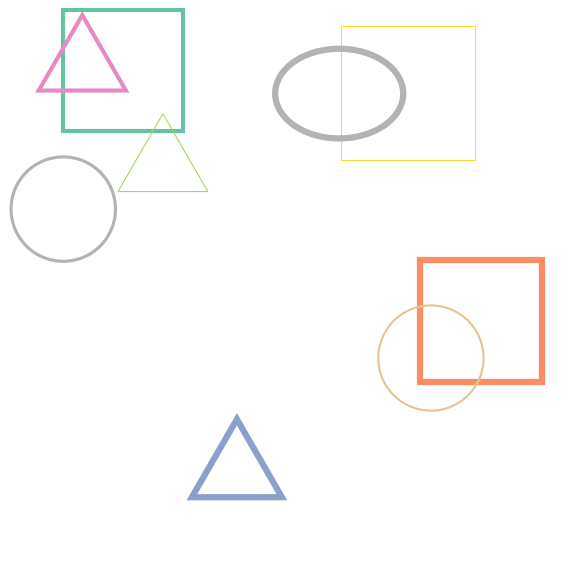[{"shape": "square", "thickness": 2, "radius": 0.52, "center": [0.213, 0.878]}, {"shape": "square", "thickness": 3, "radius": 0.53, "center": [0.833, 0.444]}, {"shape": "triangle", "thickness": 3, "radius": 0.45, "center": [0.41, 0.183]}, {"shape": "triangle", "thickness": 2, "radius": 0.44, "center": [0.143, 0.886]}, {"shape": "triangle", "thickness": 0.5, "radius": 0.45, "center": [0.282, 0.712]}, {"shape": "square", "thickness": 0.5, "radius": 0.58, "center": [0.706, 0.838]}, {"shape": "circle", "thickness": 1, "radius": 0.46, "center": [0.746, 0.379]}, {"shape": "oval", "thickness": 3, "radius": 0.55, "center": [0.587, 0.837]}, {"shape": "circle", "thickness": 1.5, "radius": 0.45, "center": [0.11, 0.637]}]